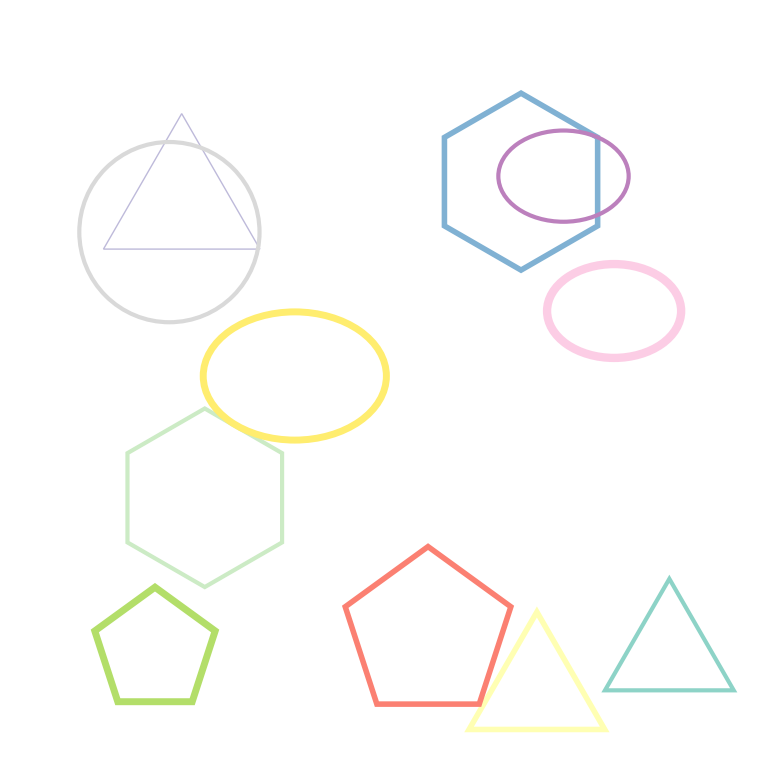[{"shape": "triangle", "thickness": 1.5, "radius": 0.48, "center": [0.869, 0.152]}, {"shape": "triangle", "thickness": 2, "radius": 0.51, "center": [0.697, 0.103]}, {"shape": "triangle", "thickness": 0.5, "radius": 0.59, "center": [0.236, 0.735]}, {"shape": "pentagon", "thickness": 2, "radius": 0.57, "center": [0.556, 0.177]}, {"shape": "hexagon", "thickness": 2, "radius": 0.57, "center": [0.677, 0.764]}, {"shape": "pentagon", "thickness": 2.5, "radius": 0.41, "center": [0.201, 0.155]}, {"shape": "oval", "thickness": 3, "radius": 0.44, "center": [0.798, 0.596]}, {"shape": "circle", "thickness": 1.5, "radius": 0.59, "center": [0.22, 0.699]}, {"shape": "oval", "thickness": 1.5, "radius": 0.42, "center": [0.732, 0.771]}, {"shape": "hexagon", "thickness": 1.5, "radius": 0.58, "center": [0.266, 0.354]}, {"shape": "oval", "thickness": 2.5, "radius": 0.59, "center": [0.383, 0.512]}]